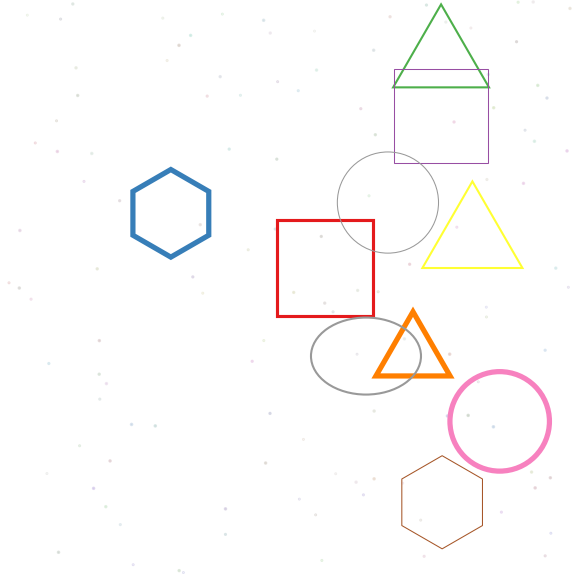[{"shape": "square", "thickness": 1.5, "radius": 0.42, "center": [0.563, 0.534]}, {"shape": "hexagon", "thickness": 2.5, "radius": 0.38, "center": [0.296, 0.63]}, {"shape": "triangle", "thickness": 1, "radius": 0.48, "center": [0.764, 0.896]}, {"shape": "square", "thickness": 0.5, "radius": 0.41, "center": [0.764, 0.798]}, {"shape": "triangle", "thickness": 2.5, "radius": 0.37, "center": [0.715, 0.385]}, {"shape": "triangle", "thickness": 1, "radius": 0.5, "center": [0.818, 0.585]}, {"shape": "hexagon", "thickness": 0.5, "radius": 0.4, "center": [0.766, 0.129]}, {"shape": "circle", "thickness": 2.5, "radius": 0.43, "center": [0.865, 0.269]}, {"shape": "circle", "thickness": 0.5, "radius": 0.44, "center": [0.672, 0.648]}, {"shape": "oval", "thickness": 1, "radius": 0.48, "center": [0.634, 0.383]}]